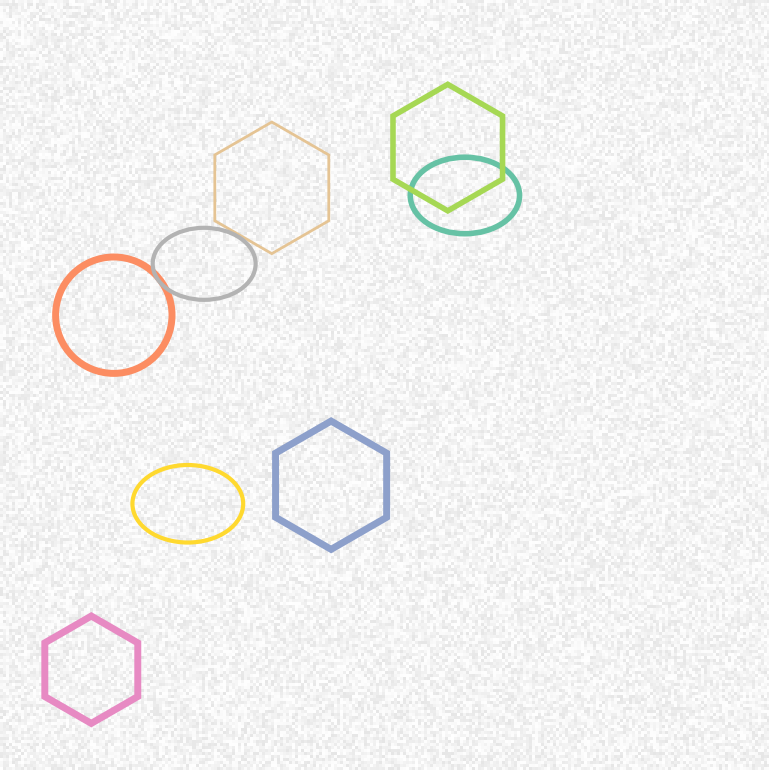[{"shape": "oval", "thickness": 2, "radius": 0.35, "center": [0.604, 0.746]}, {"shape": "circle", "thickness": 2.5, "radius": 0.38, "center": [0.148, 0.591]}, {"shape": "hexagon", "thickness": 2.5, "radius": 0.42, "center": [0.43, 0.37]}, {"shape": "hexagon", "thickness": 2.5, "radius": 0.35, "center": [0.119, 0.13]}, {"shape": "hexagon", "thickness": 2, "radius": 0.41, "center": [0.582, 0.808]}, {"shape": "oval", "thickness": 1.5, "radius": 0.36, "center": [0.244, 0.346]}, {"shape": "hexagon", "thickness": 1, "radius": 0.43, "center": [0.353, 0.756]}, {"shape": "oval", "thickness": 1.5, "radius": 0.33, "center": [0.265, 0.657]}]